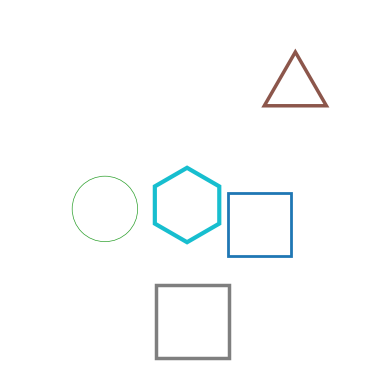[{"shape": "square", "thickness": 2, "radius": 0.41, "center": [0.674, 0.417]}, {"shape": "circle", "thickness": 0.5, "radius": 0.43, "center": [0.273, 0.457]}, {"shape": "triangle", "thickness": 2.5, "radius": 0.47, "center": [0.767, 0.772]}, {"shape": "square", "thickness": 2.5, "radius": 0.47, "center": [0.501, 0.166]}, {"shape": "hexagon", "thickness": 3, "radius": 0.48, "center": [0.486, 0.468]}]